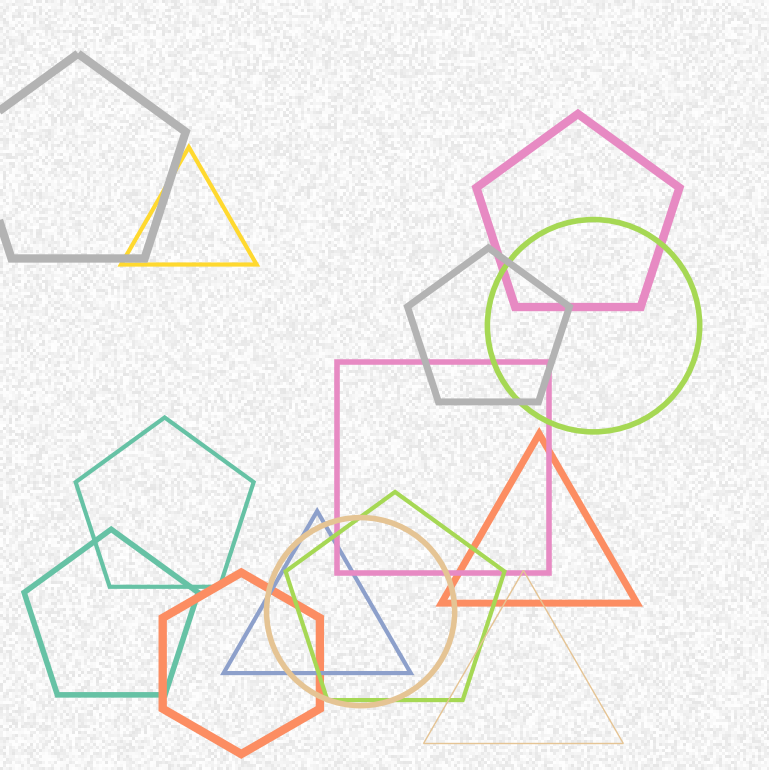[{"shape": "pentagon", "thickness": 1.5, "radius": 0.61, "center": [0.214, 0.336]}, {"shape": "pentagon", "thickness": 2, "radius": 0.59, "center": [0.144, 0.194]}, {"shape": "triangle", "thickness": 2.5, "radius": 0.73, "center": [0.7, 0.29]}, {"shape": "hexagon", "thickness": 3, "radius": 0.59, "center": [0.313, 0.139]}, {"shape": "triangle", "thickness": 1.5, "radius": 0.7, "center": [0.412, 0.196]}, {"shape": "pentagon", "thickness": 3, "radius": 0.69, "center": [0.751, 0.713]}, {"shape": "square", "thickness": 2, "radius": 0.69, "center": [0.575, 0.393]}, {"shape": "circle", "thickness": 2, "radius": 0.69, "center": [0.771, 0.577]}, {"shape": "pentagon", "thickness": 1.5, "radius": 0.75, "center": [0.513, 0.212]}, {"shape": "triangle", "thickness": 1.5, "radius": 0.51, "center": [0.245, 0.707]}, {"shape": "triangle", "thickness": 0.5, "radius": 0.75, "center": [0.68, 0.109]}, {"shape": "circle", "thickness": 2, "radius": 0.61, "center": [0.468, 0.206]}, {"shape": "pentagon", "thickness": 2.5, "radius": 0.55, "center": [0.634, 0.568]}, {"shape": "pentagon", "thickness": 3, "radius": 0.74, "center": [0.101, 0.783]}]